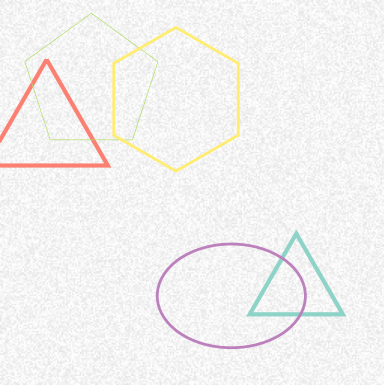[{"shape": "triangle", "thickness": 3, "radius": 0.7, "center": [0.77, 0.253]}, {"shape": "triangle", "thickness": 3, "radius": 0.92, "center": [0.121, 0.662]}, {"shape": "pentagon", "thickness": 0.5, "radius": 0.91, "center": [0.237, 0.784]}, {"shape": "oval", "thickness": 2, "radius": 0.96, "center": [0.601, 0.231]}, {"shape": "hexagon", "thickness": 2, "radius": 0.93, "center": [0.457, 0.742]}]